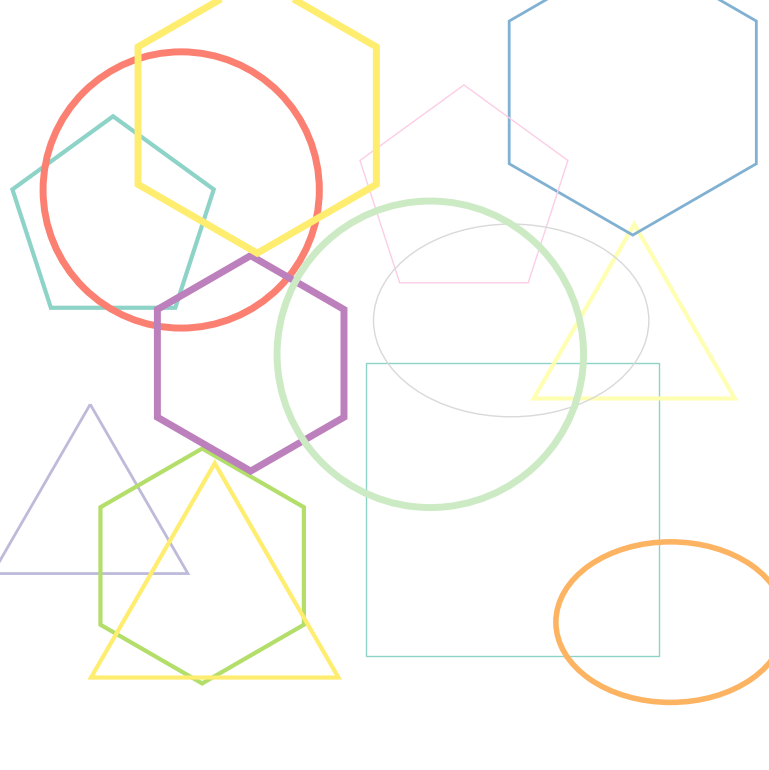[{"shape": "square", "thickness": 0.5, "radius": 0.95, "center": [0.665, 0.338]}, {"shape": "pentagon", "thickness": 1.5, "radius": 0.69, "center": [0.147, 0.712]}, {"shape": "triangle", "thickness": 1.5, "radius": 0.75, "center": [0.824, 0.558]}, {"shape": "triangle", "thickness": 1, "radius": 0.73, "center": [0.117, 0.328]}, {"shape": "circle", "thickness": 2.5, "radius": 0.9, "center": [0.235, 0.753]}, {"shape": "hexagon", "thickness": 1, "radius": 0.93, "center": [0.822, 0.88]}, {"shape": "oval", "thickness": 2, "radius": 0.74, "center": [0.871, 0.192]}, {"shape": "hexagon", "thickness": 1.5, "radius": 0.76, "center": [0.263, 0.265]}, {"shape": "pentagon", "thickness": 0.5, "radius": 0.71, "center": [0.603, 0.748]}, {"shape": "oval", "thickness": 0.5, "radius": 0.89, "center": [0.664, 0.584]}, {"shape": "hexagon", "thickness": 2.5, "radius": 0.7, "center": [0.326, 0.528]}, {"shape": "circle", "thickness": 2.5, "radius": 1.0, "center": [0.559, 0.54]}, {"shape": "hexagon", "thickness": 2.5, "radius": 0.89, "center": [0.334, 0.85]}, {"shape": "triangle", "thickness": 1.5, "radius": 0.93, "center": [0.279, 0.213]}]